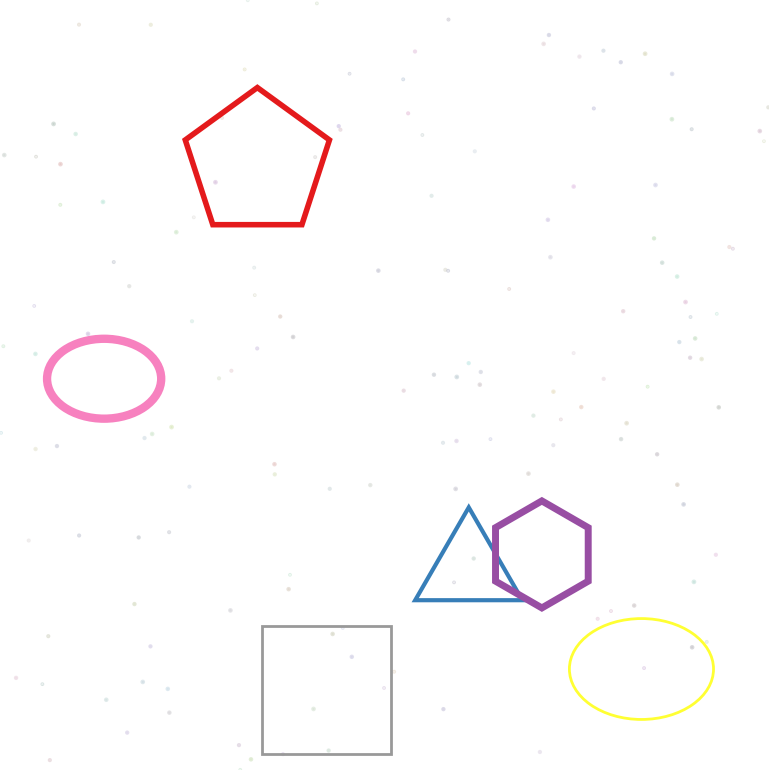[{"shape": "pentagon", "thickness": 2, "radius": 0.49, "center": [0.334, 0.788]}, {"shape": "triangle", "thickness": 1.5, "radius": 0.4, "center": [0.609, 0.261]}, {"shape": "hexagon", "thickness": 2.5, "radius": 0.35, "center": [0.704, 0.28]}, {"shape": "oval", "thickness": 1, "radius": 0.47, "center": [0.833, 0.131]}, {"shape": "oval", "thickness": 3, "radius": 0.37, "center": [0.135, 0.508]}, {"shape": "square", "thickness": 1, "radius": 0.42, "center": [0.424, 0.103]}]